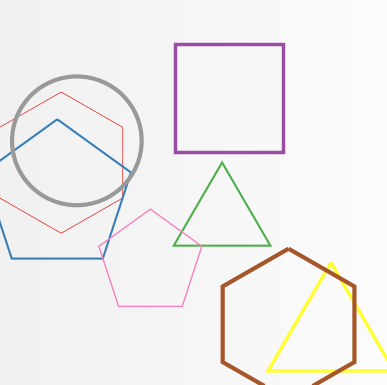[{"shape": "hexagon", "thickness": 0.5, "radius": 0.92, "center": [0.158, 0.578]}, {"shape": "pentagon", "thickness": 1.5, "radius": 1.0, "center": [0.148, 0.49]}, {"shape": "triangle", "thickness": 1.5, "radius": 0.72, "center": [0.573, 0.434]}, {"shape": "square", "thickness": 2.5, "radius": 0.7, "center": [0.591, 0.745]}, {"shape": "triangle", "thickness": 2.5, "radius": 0.94, "center": [0.854, 0.13]}, {"shape": "hexagon", "thickness": 3, "radius": 0.98, "center": [0.745, 0.158]}, {"shape": "pentagon", "thickness": 1, "radius": 0.7, "center": [0.388, 0.317]}, {"shape": "circle", "thickness": 3, "radius": 0.84, "center": [0.198, 0.634]}]